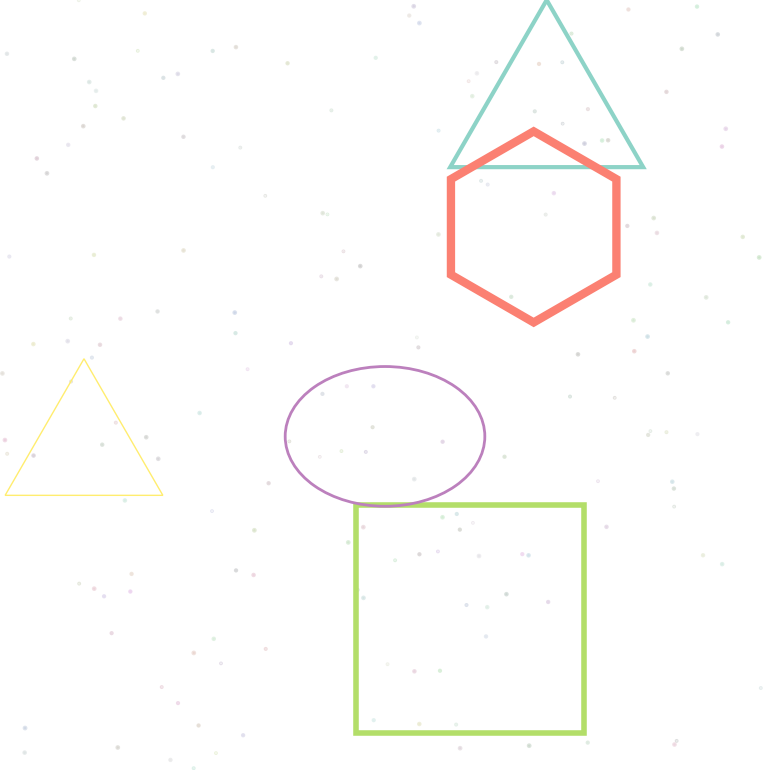[{"shape": "triangle", "thickness": 1.5, "radius": 0.72, "center": [0.71, 0.855]}, {"shape": "hexagon", "thickness": 3, "radius": 0.62, "center": [0.693, 0.705]}, {"shape": "square", "thickness": 2, "radius": 0.74, "center": [0.61, 0.196]}, {"shape": "oval", "thickness": 1, "radius": 0.65, "center": [0.5, 0.433]}, {"shape": "triangle", "thickness": 0.5, "radius": 0.59, "center": [0.109, 0.416]}]